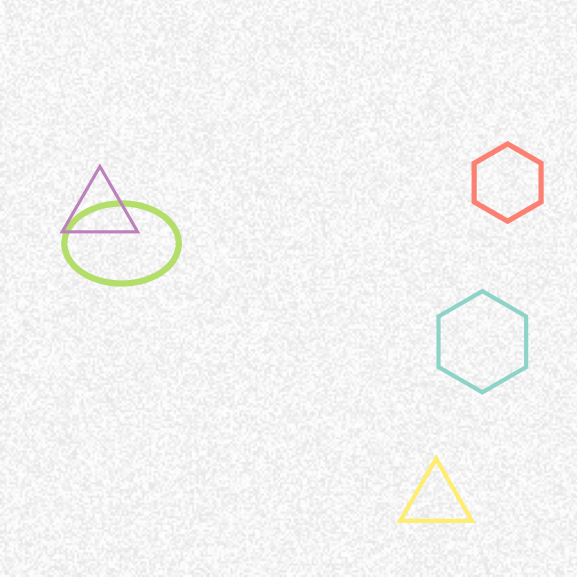[{"shape": "hexagon", "thickness": 2, "radius": 0.44, "center": [0.835, 0.407]}, {"shape": "hexagon", "thickness": 2.5, "radius": 0.33, "center": [0.879, 0.683]}, {"shape": "oval", "thickness": 3, "radius": 0.5, "center": [0.211, 0.578]}, {"shape": "triangle", "thickness": 1.5, "radius": 0.38, "center": [0.173, 0.635]}, {"shape": "triangle", "thickness": 2, "radius": 0.36, "center": [0.755, 0.133]}]